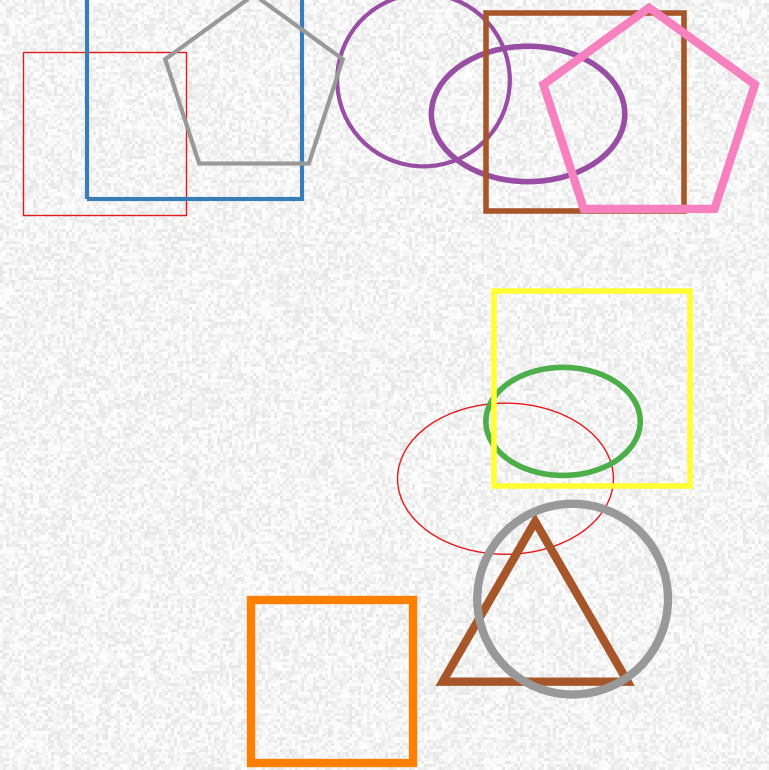[{"shape": "oval", "thickness": 0.5, "radius": 0.7, "center": [0.656, 0.378]}, {"shape": "square", "thickness": 0.5, "radius": 0.53, "center": [0.136, 0.827]}, {"shape": "square", "thickness": 1.5, "radius": 0.7, "center": [0.252, 0.88]}, {"shape": "oval", "thickness": 2, "radius": 0.5, "center": [0.731, 0.453]}, {"shape": "oval", "thickness": 2, "radius": 0.63, "center": [0.686, 0.852]}, {"shape": "circle", "thickness": 1.5, "radius": 0.56, "center": [0.55, 0.896]}, {"shape": "square", "thickness": 3, "radius": 0.53, "center": [0.431, 0.115]}, {"shape": "square", "thickness": 2, "radius": 0.63, "center": [0.769, 0.495]}, {"shape": "square", "thickness": 2, "radius": 0.64, "center": [0.76, 0.855]}, {"shape": "triangle", "thickness": 3, "radius": 0.69, "center": [0.695, 0.184]}, {"shape": "pentagon", "thickness": 3, "radius": 0.72, "center": [0.843, 0.846]}, {"shape": "circle", "thickness": 3, "radius": 0.62, "center": [0.744, 0.222]}, {"shape": "pentagon", "thickness": 1.5, "radius": 0.61, "center": [0.33, 0.886]}]